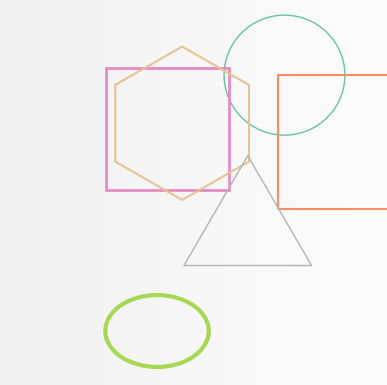[{"shape": "circle", "thickness": 1, "radius": 0.78, "center": [0.734, 0.805]}, {"shape": "square", "thickness": 1.5, "radius": 0.87, "center": [0.891, 0.632]}, {"shape": "square", "thickness": 2, "radius": 0.79, "center": [0.432, 0.665]}, {"shape": "oval", "thickness": 3, "radius": 0.67, "center": [0.405, 0.14]}, {"shape": "hexagon", "thickness": 1.5, "radius": 1.0, "center": [0.47, 0.68]}, {"shape": "triangle", "thickness": 1, "radius": 0.95, "center": [0.639, 0.405]}]